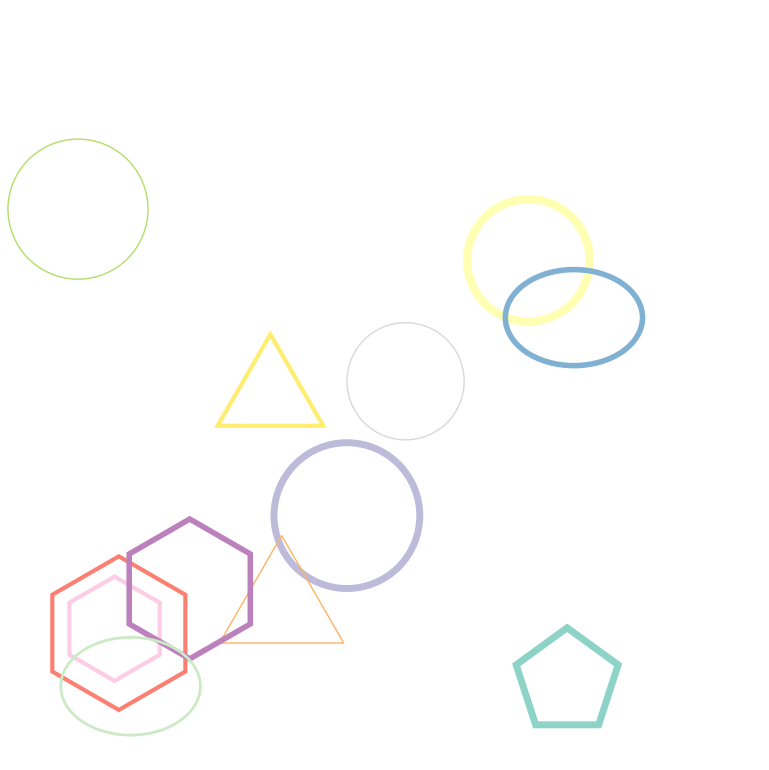[{"shape": "pentagon", "thickness": 2.5, "radius": 0.35, "center": [0.737, 0.115]}, {"shape": "circle", "thickness": 3, "radius": 0.4, "center": [0.686, 0.662]}, {"shape": "circle", "thickness": 2.5, "radius": 0.47, "center": [0.45, 0.33]}, {"shape": "hexagon", "thickness": 1.5, "radius": 0.5, "center": [0.154, 0.178]}, {"shape": "oval", "thickness": 2, "radius": 0.45, "center": [0.745, 0.588]}, {"shape": "triangle", "thickness": 0.5, "radius": 0.47, "center": [0.366, 0.211]}, {"shape": "circle", "thickness": 0.5, "radius": 0.45, "center": [0.101, 0.728]}, {"shape": "hexagon", "thickness": 1.5, "radius": 0.34, "center": [0.149, 0.183]}, {"shape": "circle", "thickness": 0.5, "radius": 0.38, "center": [0.527, 0.505]}, {"shape": "hexagon", "thickness": 2, "radius": 0.45, "center": [0.246, 0.235]}, {"shape": "oval", "thickness": 1, "radius": 0.45, "center": [0.17, 0.109]}, {"shape": "triangle", "thickness": 1.5, "radius": 0.4, "center": [0.351, 0.487]}]